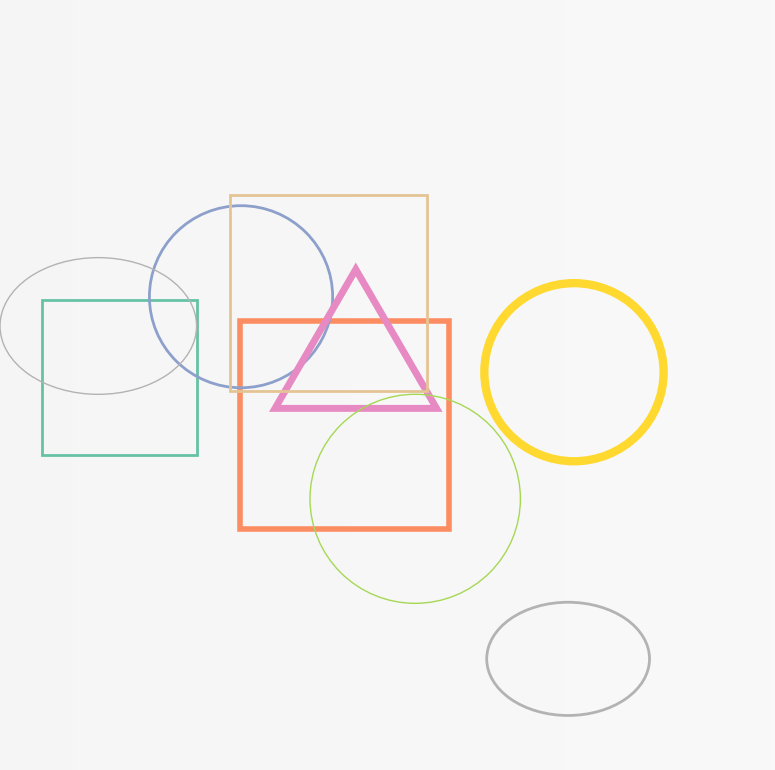[{"shape": "square", "thickness": 1, "radius": 0.5, "center": [0.154, 0.51]}, {"shape": "square", "thickness": 2, "radius": 0.68, "center": [0.444, 0.448]}, {"shape": "circle", "thickness": 1, "radius": 0.59, "center": [0.311, 0.615]}, {"shape": "triangle", "thickness": 2.5, "radius": 0.6, "center": [0.459, 0.53]}, {"shape": "circle", "thickness": 0.5, "radius": 0.68, "center": [0.536, 0.352]}, {"shape": "circle", "thickness": 3, "radius": 0.58, "center": [0.741, 0.517]}, {"shape": "square", "thickness": 1, "radius": 0.64, "center": [0.424, 0.619]}, {"shape": "oval", "thickness": 0.5, "radius": 0.63, "center": [0.127, 0.577]}, {"shape": "oval", "thickness": 1, "radius": 0.53, "center": [0.733, 0.144]}]